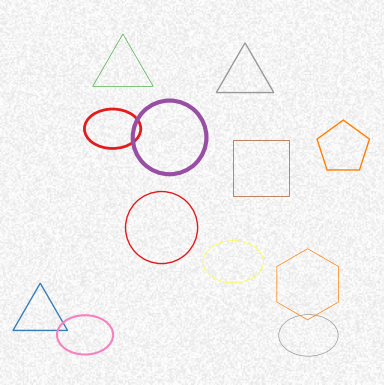[{"shape": "circle", "thickness": 1, "radius": 0.47, "center": [0.42, 0.409]}, {"shape": "oval", "thickness": 2, "radius": 0.37, "center": [0.292, 0.666]}, {"shape": "triangle", "thickness": 1, "radius": 0.41, "center": [0.105, 0.183]}, {"shape": "triangle", "thickness": 0.5, "radius": 0.45, "center": [0.319, 0.821]}, {"shape": "circle", "thickness": 3, "radius": 0.48, "center": [0.44, 0.643]}, {"shape": "hexagon", "thickness": 0.5, "radius": 0.46, "center": [0.799, 0.262]}, {"shape": "pentagon", "thickness": 1, "radius": 0.36, "center": [0.892, 0.616]}, {"shape": "oval", "thickness": 0.5, "radius": 0.39, "center": [0.606, 0.32]}, {"shape": "square", "thickness": 0.5, "radius": 0.36, "center": [0.679, 0.564]}, {"shape": "oval", "thickness": 1.5, "radius": 0.36, "center": [0.221, 0.13]}, {"shape": "triangle", "thickness": 1, "radius": 0.43, "center": [0.637, 0.803]}, {"shape": "oval", "thickness": 0.5, "radius": 0.39, "center": [0.801, 0.129]}]